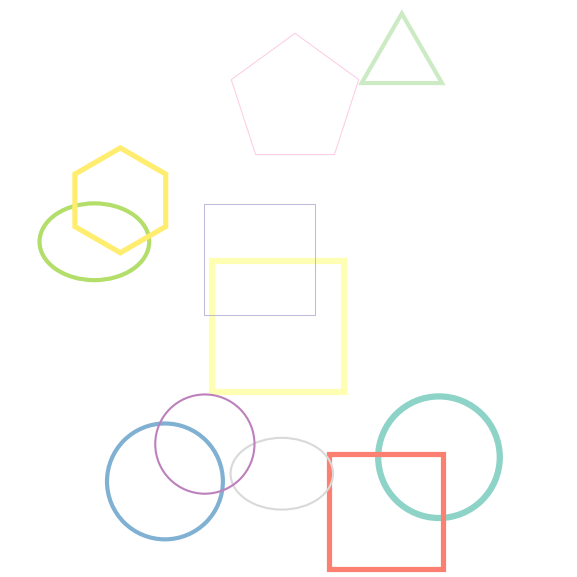[{"shape": "circle", "thickness": 3, "radius": 0.53, "center": [0.76, 0.207]}, {"shape": "square", "thickness": 3, "radius": 0.57, "center": [0.482, 0.434]}, {"shape": "square", "thickness": 0.5, "radius": 0.48, "center": [0.45, 0.549]}, {"shape": "square", "thickness": 2.5, "radius": 0.5, "center": [0.668, 0.113]}, {"shape": "circle", "thickness": 2, "radius": 0.5, "center": [0.286, 0.166]}, {"shape": "oval", "thickness": 2, "radius": 0.47, "center": [0.163, 0.58]}, {"shape": "pentagon", "thickness": 0.5, "radius": 0.58, "center": [0.511, 0.825]}, {"shape": "oval", "thickness": 1, "radius": 0.44, "center": [0.488, 0.179]}, {"shape": "circle", "thickness": 1, "radius": 0.43, "center": [0.355, 0.23]}, {"shape": "triangle", "thickness": 2, "radius": 0.4, "center": [0.696, 0.895]}, {"shape": "hexagon", "thickness": 2.5, "radius": 0.45, "center": [0.208, 0.652]}]